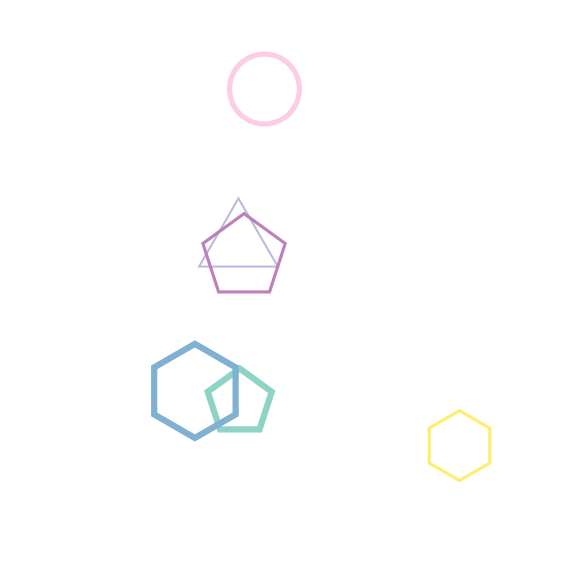[{"shape": "pentagon", "thickness": 3, "radius": 0.29, "center": [0.415, 0.303]}, {"shape": "triangle", "thickness": 1, "radius": 0.39, "center": [0.413, 0.577]}, {"shape": "hexagon", "thickness": 3, "radius": 0.41, "center": [0.337, 0.322]}, {"shape": "circle", "thickness": 2.5, "radius": 0.3, "center": [0.458, 0.845]}, {"shape": "pentagon", "thickness": 1.5, "radius": 0.37, "center": [0.423, 0.554]}, {"shape": "hexagon", "thickness": 1.5, "radius": 0.3, "center": [0.796, 0.228]}]